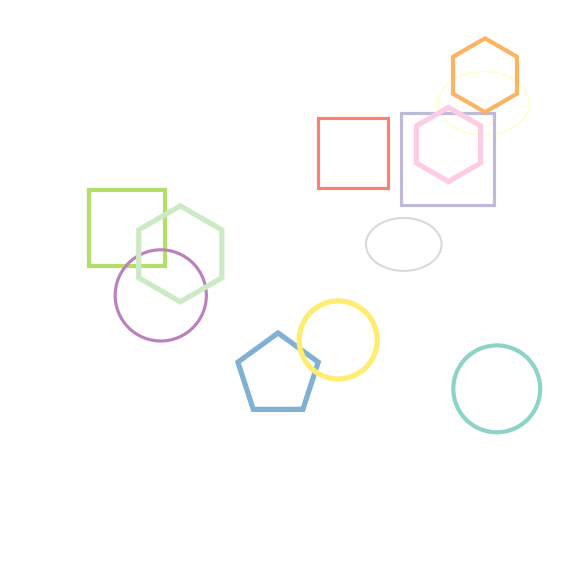[{"shape": "circle", "thickness": 2, "radius": 0.38, "center": [0.86, 0.326]}, {"shape": "oval", "thickness": 0.5, "radius": 0.39, "center": [0.838, 0.82]}, {"shape": "square", "thickness": 1.5, "radius": 0.4, "center": [0.775, 0.724]}, {"shape": "square", "thickness": 1.5, "radius": 0.3, "center": [0.611, 0.735]}, {"shape": "pentagon", "thickness": 2.5, "radius": 0.37, "center": [0.482, 0.349]}, {"shape": "hexagon", "thickness": 2, "radius": 0.32, "center": [0.84, 0.869]}, {"shape": "square", "thickness": 2, "radius": 0.33, "center": [0.219, 0.605]}, {"shape": "hexagon", "thickness": 2.5, "radius": 0.32, "center": [0.777, 0.749]}, {"shape": "oval", "thickness": 1, "radius": 0.33, "center": [0.699, 0.576]}, {"shape": "circle", "thickness": 1.5, "radius": 0.39, "center": [0.278, 0.488]}, {"shape": "hexagon", "thickness": 2.5, "radius": 0.42, "center": [0.312, 0.56]}, {"shape": "circle", "thickness": 2.5, "radius": 0.34, "center": [0.586, 0.41]}]